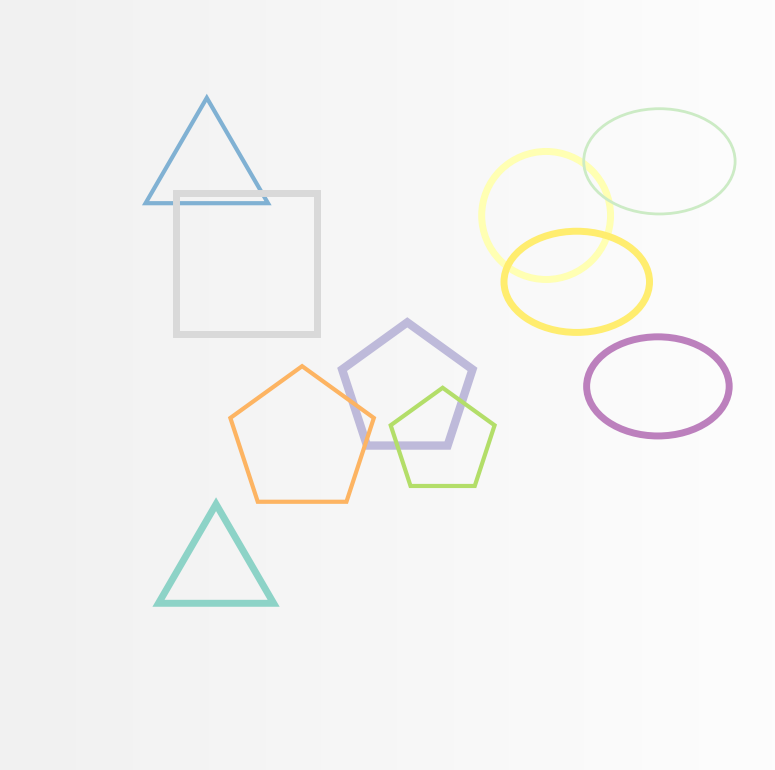[{"shape": "triangle", "thickness": 2.5, "radius": 0.43, "center": [0.279, 0.259]}, {"shape": "circle", "thickness": 2.5, "radius": 0.42, "center": [0.705, 0.72]}, {"shape": "pentagon", "thickness": 3, "radius": 0.44, "center": [0.526, 0.493]}, {"shape": "triangle", "thickness": 1.5, "radius": 0.46, "center": [0.267, 0.782]}, {"shape": "pentagon", "thickness": 1.5, "radius": 0.49, "center": [0.39, 0.427]}, {"shape": "pentagon", "thickness": 1.5, "radius": 0.35, "center": [0.571, 0.426]}, {"shape": "square", "thickness": 2.5, "radius": 0.46, "center": [0.318, 0.658]}, {"shape": "oval", "thickness": 2.5, "radius": 0.46, "center": [0.849, 0.498]}, {"shape": "oval", "thickness": 1, "radius": 0.49, "center": [0.851, 0.79]}, {"shape": "oval", "thickness": 2.5, "radius": 0.47, "center": [0.744, 0.634]}]